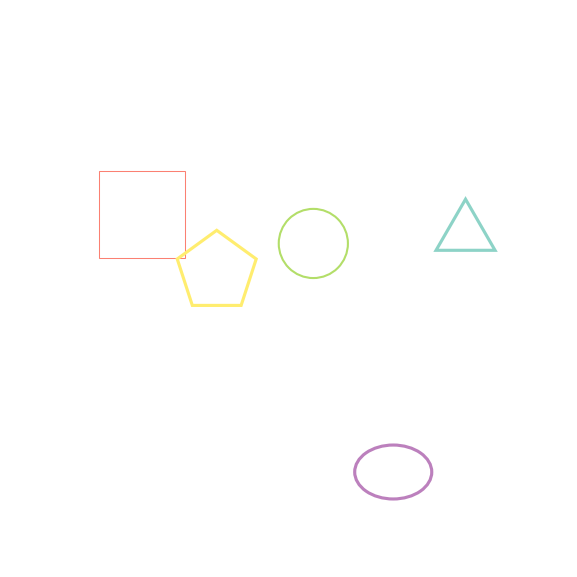[{"shape": "triangle", "thickness": 1.5, "radius": 0.29, "center": [0.806, 0.595]}, {"shape": "square", "thickness": 0.5, "radius": 0.38, "center": [0.246, 0.628]}, {"shape": "circle", "thickness": 1, "radius": 0.3, "center": [0.543, 0.578]}, {"shape": "oval", "thickness": 1.5, "radius": 0.33, "center": [0.681, 0.182]}, {"shape": "pentagon", "thickness": 1.5, "radius": 0.36, "center": [0.375, 0.528]}]